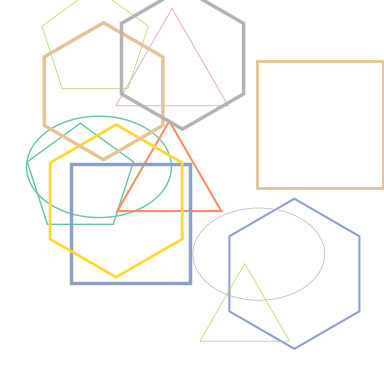[{"shape": "pentagon", "thickness": 1, "radius": 0.73, "center": [0.209, 0.535]}, {"shape": "oval", "thickness": 1, "radius": 0.94, "center": [0.257, 0.567]}, {"shape": "triangle", "thickness": 1.5, "radius": 0.78, "center": [0.44, 0.53]}, {"shape": "hexagon", "thickness": 1.5, "radius": 0.97, "center": [0.765, 0.289]}, {"shape": "square", "thickness": 2.5, "radius": 0.77, "center": [0.339, 0.42]}, {"shape": "triangle", "thickness": 0.5, "radius": 0.84, "center": [0.447, 0.809]}, {"shape": "pentagon", "thickness": 0.5, "radius": 0.73, "center": [0.247, 0.887]}, {"shape": "triangle", "thickness": 0.5, "radius": 0.67, "center": [0.636, 0.181]}, {"shape": "hexagon", "thickness": 2, "radius": 0.99, "center": [0.302, 0.478]}, {"shape": "hexagon", "thickness": 2.5, "radius": 0.89, "center": [0.269, 0.763]}, {"shape": "square", "thickness": 2, "radius": 0.82, "center": [0.831, 0.677]}, {"shape": "hexagon", "thickness": 2.5, "radius": 0.92, "center": [0.474, 0.848]}, {"shape": "oval", "thickness": 0.5, "radius": 0.86, "center": [0.672, 0.34]}]